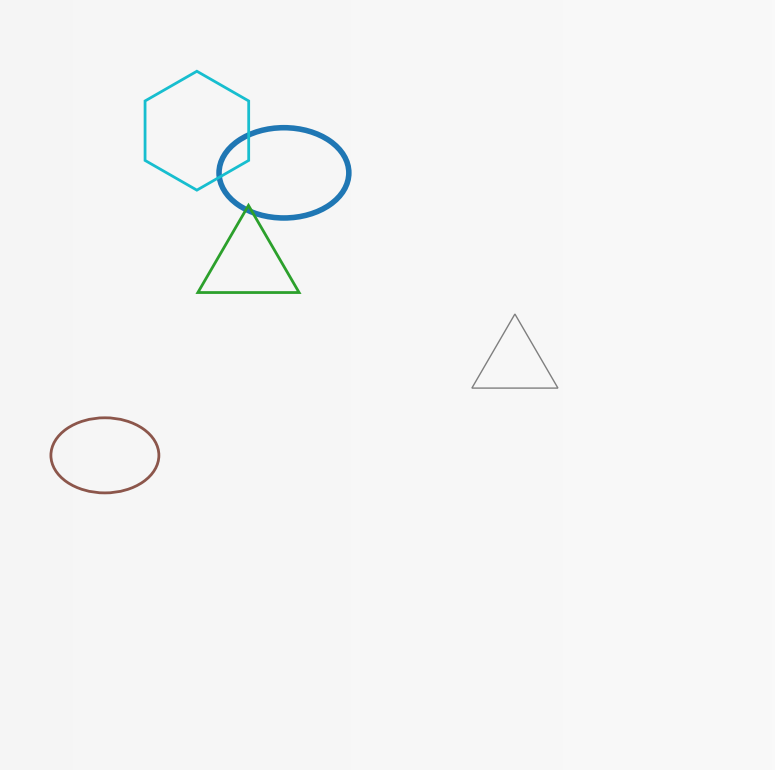[{"shape": "oval", "thickness": 2, "radius": 0.42, "center": [0.366, 0.776]}, {"shape": "triangle", "thickness": 1, "radius": 0.38, "center": [0.321, 0.658]}, {"shape": "oval", "thickness": 1, "radius": 0.35, "center": [0.135, 0.409]}, {"shape": "triangle", "thickness": 0.5, "radius": 0.32, "center": [0.664, 0.528]}, {"shape": "hexagon", "thickness": 1, "radius": 0.39, "center": [0.254, 0.83]}]